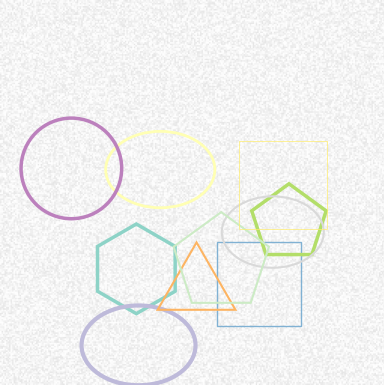[{"shape": "hexagon", "thickness": 2.5, "radius": 0.58, "center": [0.354, 0.302]}, {"shape": "oval", "thickness": 2, "radius": 0.71, "center": [0.416, 0.56]}, {"shape": "oval", "thickness": 3, "radius": 0.74, "center": [0.36, 0.103]}, {"shape": "square", "thickness": 1, "radius": 0.54, "center": [0.673, 0.263]}, {"shape": "triangle", "thickness": 1.5, "radius": 0.58, "center": [0.51, 0.254]}, {"shape": "pentagon", "thickness": 2.5, "radius": 0.51, "center": [0.751, 0.421]}, {"shape": "oval", "thickness": 1.5, "radius": 0.66, "center": [0.709, 0.397]}, {"shape": "circle", "thickness": 2.5, "radius": 0.65, "center": [0.185, 0.563]}, {"shape": "pentagon", "thickness": 1.5, "radius": 0.65, "center": [0.575, 0.319]}, {"shape": "square", "thickness": 0.5, "radius": 0.57, "center": [0.735, 0.519]}]